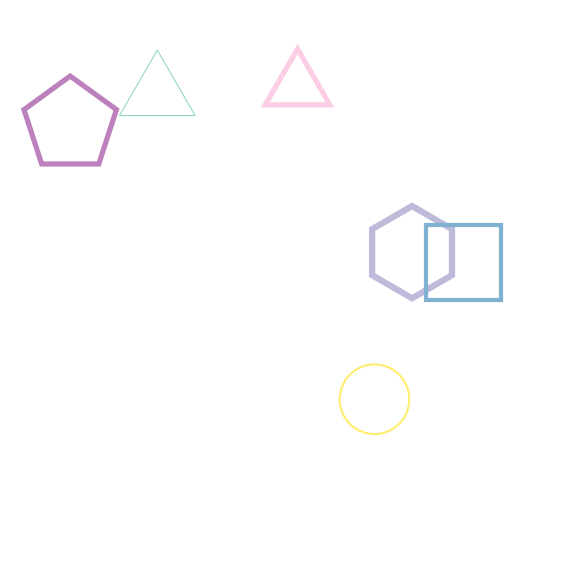[{"shape": "triangle", "thickness": 0.5, "radius": 0.38, "center": [0.272, 0.837]}, {"shape": "hexagon", "thickness": 3, "radius": 0.4, "center": [0.713, 0.563]}, {"shape": "square", "thickness": 2, "radius": 0.32, "center": [0.803, 0.544]}, {"shape": "triangle", "thickness": 2.5, "radius": 0.32, "center": [0.515, 0.85]}, {"shape": "pentagon", "thickness": 2.5, "radius": 0.42, "center": [0.122, 0.783]}, {"shape": "circle", "thickness": 1, "radius": 0.3, "center": [0.648, 0.308]}]